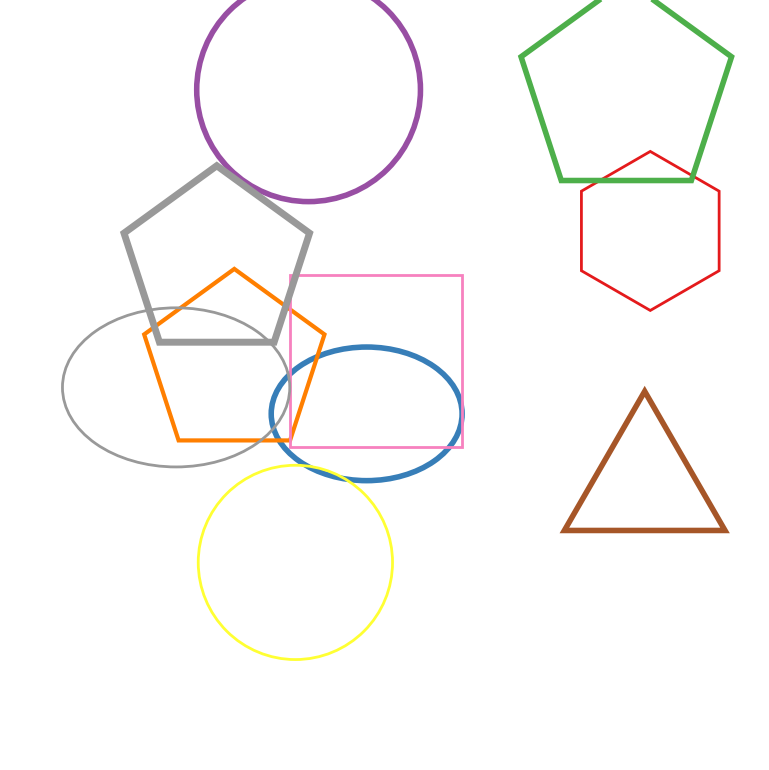[{"shape": "hexagon", "thickness": 1, "radius": 0.52, "center": [0.845, 0.7]}, {"shape": "oval", "thickness": 2, "radius": 0.62, "center": [0.476, 0.463]}, {"shape": "pentagon", "thickness": 2, "radius": 0.72, "center": [0.813, 0.882]}, {"shape": "circle", "thickness": 2, "radius": 0.73, "center": [0.401, 0.883]}, {"shape": "pentagon", "thickness": 1.5, "radius": 0.62, "center": [0.304, 0.528]}, {"shape": "circle", "thickness": 1, "radius": 0.63, "center": [0.384, 0.27]}, {"shape": "triangle", "thickness": 2, "radius": 0.6, "center": [0.837, 0.371]}, {"shape": "square", "thickness": 1, "radius": 0.56, "center": [0.488, 0.532]}, {"shape": "oval", "thickness": 1, "radius": 0.74, "center": [0.229, 0.497]}, {"shape": "pentagon", "thickness": 2.5, "radius": 0.63, "center": [0.282, 0.658]}]